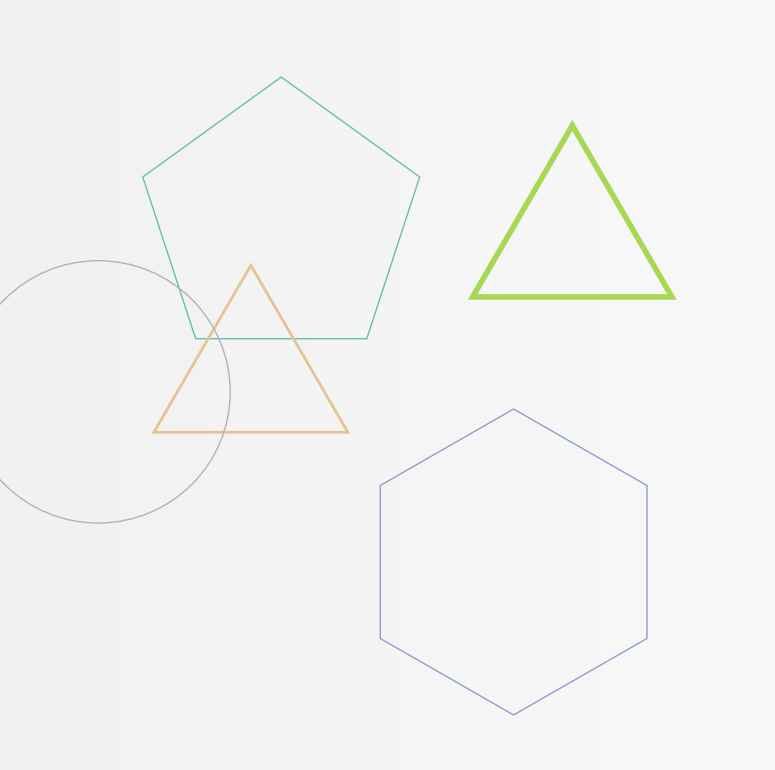[{"shape": "pentagon", "thickness": 0.5, "radius": 0.94, "center": [0.363, 0.712]}, {"shape": "hexagon", "thickness": 0.5, "radius": 0.99, "center": [0.663, 0.27]}, {"shape": "triangle", "thickness": 2, "radius": 0.74, "center": [0.738, 0.689]}, {"shape": "triangle", "thickness": 1, "radius": 0.72, "center": [0.324, 0.511]}, {"shape": "circle", "thickness": 0.5, "radius": 0.85, "center": [0.127, 0.491]}]